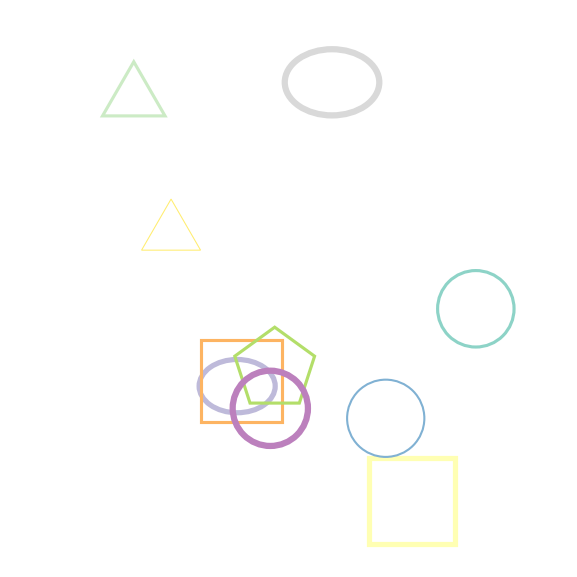[{"shape": "circle", "thickness": 1.5, "radius": 0.33, "center": [0.824, 0.464]}, {"shape": "square", "thickness": 2.5, "radius": 0.37, "center": [0.714, 0.132]}, {"shape": "oval", "thickness": 2.5, "radius": 0.33, "center": [0.411, 0.331]}, {"shape": "circle", "thickness": 1, "radius": 0.33, "center": [0.668, 0.275]}, {"shape": "square", "thickness": 1.5, "radius": 0.35, "center": [0.418, 0.339]}, {"shape": "pentagon", "thickness": 1.5, "radius": 0.36, "center": [0.476, 0.36]}, {"shape": "oval", "thickness": 3, "radius": 0.41, "center": [0.575, 0.857]}, {"shape": "circle", "thickness": 3, "radius": 0.33, "center": [0.468, 0.292]}, {"shape": "triangle", "thickness": 1.5, "radius": 0.31, "center": [0.232, 0.83]}, {"shape": "triangle", "thickness": 0.5, "radius": 0.29, "center": [0.296, 0.595]}]